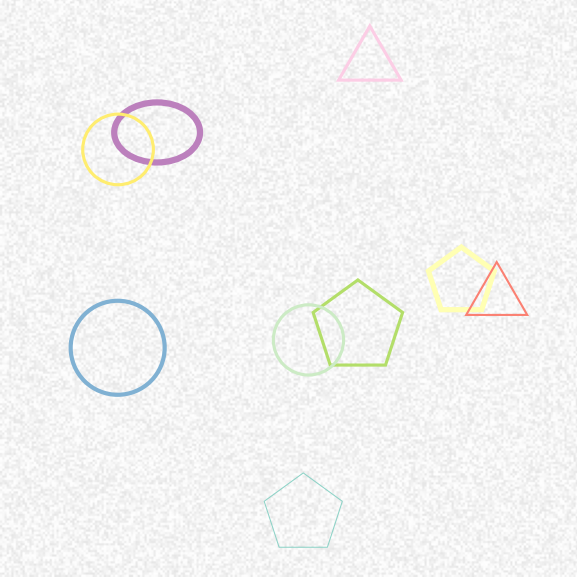[{"shape": "pentagon", "thickness": 0.5, "radius": 0.36, "center": [0.525, 0.109]}, {"shape": "pentagon", "thickness": 2.5, "radius": 0.3, "center": [0.799, 0.511]}, {"shape": "triangle", "thickness": 1, "radius": 0.31, "center": [0.86, 0.484]}, {"shape": "circle", "thickness": 2, "radius": 0.41, "center": [0.204, 0.397]}, {"shape": "pentagon", "thickness": 1.5, "radius": 0.41, "center": [0.62, 0.433]}, {"shape": "triangle", "thickness": 1.5, "radius": 0.31, "center": [0.64, 0.892]}, {"shape": "oval", "thickness": 3, "radius": 0.37, "center": [0.272, 0.77]}, {"shape": "circle", "thickness": 1.5, "radius": 0.3, "center": [0.534, 0.411]}, {"shape": "circle", "thickness": 1.5, "radius": 0.31, "center": [0.204, 0.74]}]